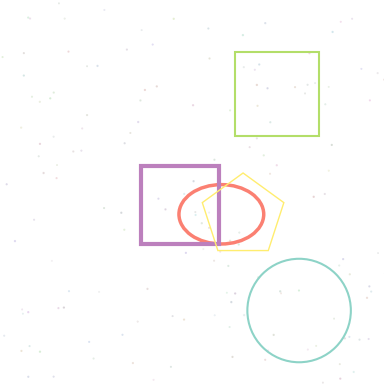[{"shape": "circle", "thickness": 1.5, "radius": 0.67, "center": [0.777, 0.193]}, {"shape": "oval", "thickness": 2.5, "radius": 0.55, "center": [0.575, 0.443]}, {"shape": "square", "thickness": 1.5, "radius": 0.54, "center": [0.72, 0.756]}, {"shape": "square", "thickness": 3, "radius": 0.51, "center": [0.468, 0.467]}, {"shape": "pentagon", "thickness": 1, "radius": 0.56, "center": [0.631, 0.439]}]